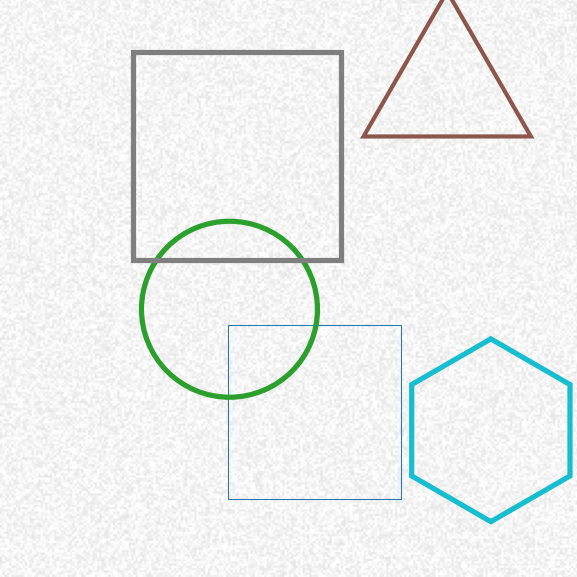[{"shape": "square", "thickness": 0.5, "radius": 0.75, "center": [0.545, 0.286]}, {"shape": "circle", "thickness": 2.5, "radius": 0.76, "center": [0.397, 0.464]}, {"shape": "triangle", "thickness": 2, "radius": 0.84, "center": [0.774, 0.846]}, {"shape": "square", "thickness": 2.5, "radius": 0.9, "center": [0.41, 0.73]}, {"shape": "hexagon", "thickness": 2.5, "radius": 0.79, "center": [0.85, 0.254]}]